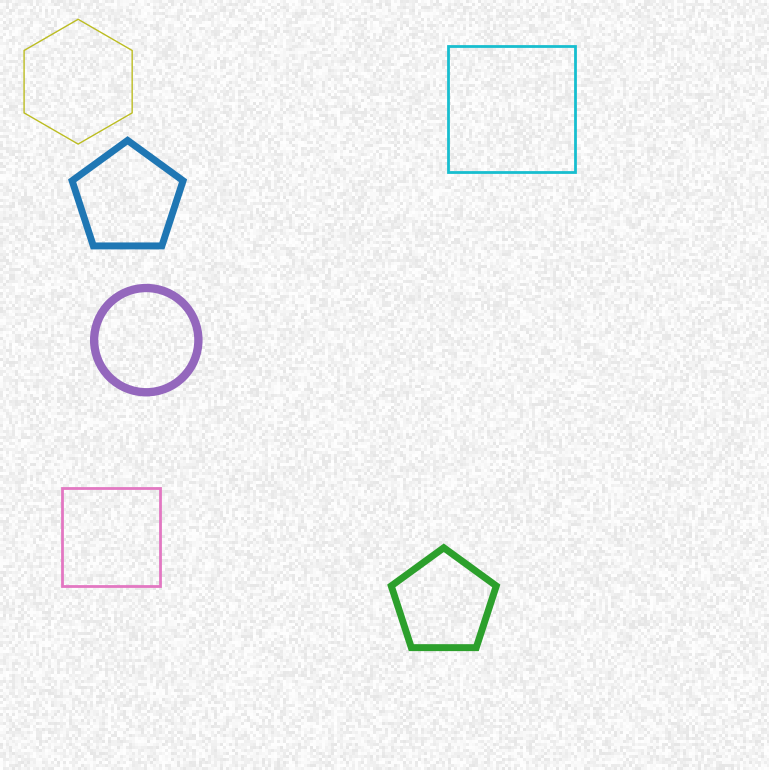[{"shape": "pentagon", "thickness": 2.5, "radius": 0.38, "center": [0.166, 0.742]}, {"shape": "pentagon", "thickness": 2.5, "radius": 0.36, "center": [0.576, 0.217]}, {"shape": "circle", "thickness": 3, "radius": 0.34, "center": [0.19, 0.558]}, {"shape": "square", "thickness": 1, "radius": 0.32, "center": [0.144, 0.303]}, {"shape": "hexagon", "thickness": 0.5, "radius": 0.41, "center": [0.101, 0.894]}, {"shape": "square", "thickness": 1, "radius": 0.41, "center": [0.664, 0.859]}]